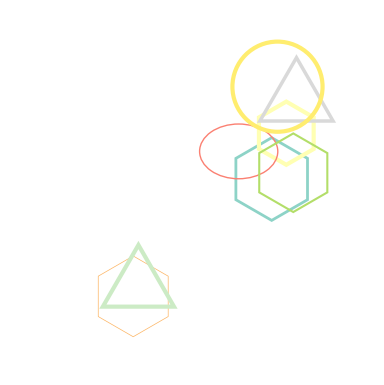[{"shape": "hexagon", "thickness": 2, "radius": 0.54, "center": [0.706, 0.535]}, {"shape": "hexagon", "thickness": 3, "radius": 0.41, "center": [0.744, 0.654]}, {"shape": "oval", "thickness": 1, "radius": 0.51, "center": [0.62, 0.607]}, {"shape": "hexagon", "thickness": 0.5, "radius": 0.52, "center": [0.346, 0.23]}, {"shape": "hexagon", "thickness": 1.5, "radius": 0.51, "center": [0.762, 0.551]}, {"shape": "triangle", "thickness": 2.5, "radius": 0.55, "center": [0.77, 0.741]}, {"shape": "triangle", "thickness": 3, "radius": 0.53, "center": [0.36, 0.257]}, {"shape": "circle", "thickness": 3, "radius": 0.59, "center": [0.721, 0.775]}]